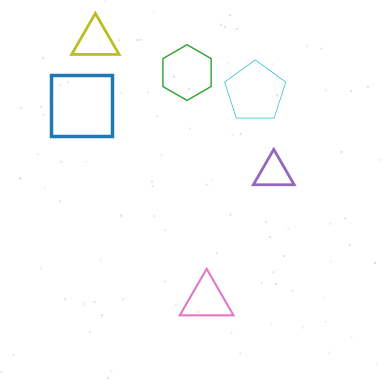[{"shape": "square", "thickness": 2.5, "radius": 0.4, "center": [0.211, 0.725]}, {"shape": "hexagon", "thickness": 1, "radius": 0.36, "center": [0.486, 0.812]}, {"shape": "triangle", "thickness": 2, "radius": 0.31, "center": [0.711, 0.551]}, {"shape": "triangle", "thickness": 1.5, "radius": 0.4, "center": [0.537, 0.221]}, {"shape": "triangle", "thickness": 2, "radius": 0.36, "center": [0.248, 0.894]}, {"shape": "pentagon", "thickness": 0.5, "radius": 0.42, "center": [0.663, 0.761]}]